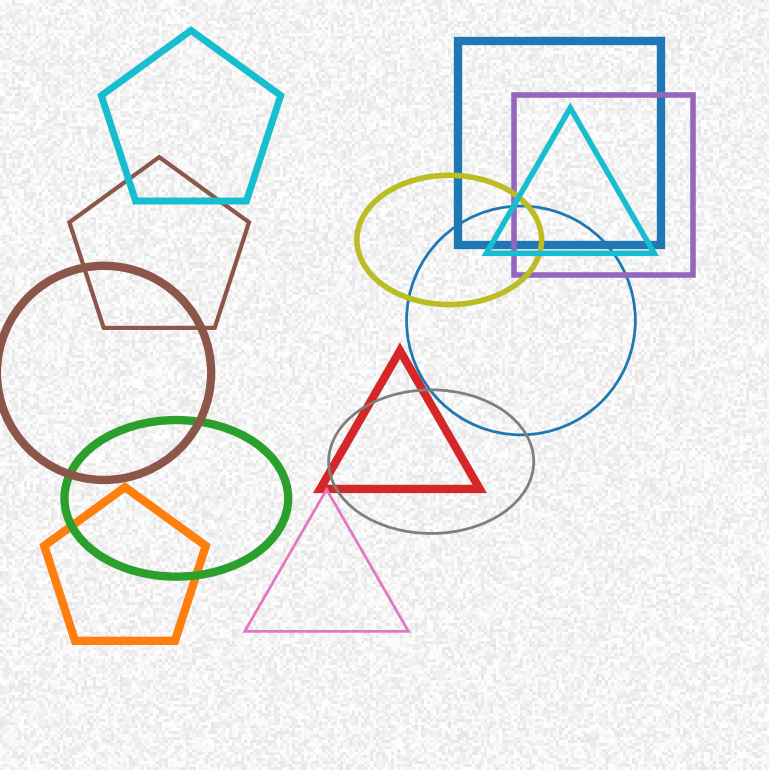[{"shape": "square", "thickness": 3, "radius": 0.66, "center": [0.727, 0.814]}, {"shape": "circle", "thickness": 1, "radius": 0.74, "center": [0.677, 0.584]}, {"shape": "pentagon", "thickness": 3, "radius": 0.55, "center": [0.162, 0.257]}, {"shape": "oval", "thickness": 3, "radius": 0.73, "center": [0.229, 0.353]}, {"shape": "triangle", "thickness": 3, "radius": 0.6, "center": [0.519, 0.425]}, {"shape": "square", "thickness": 2, "radius": 0.58, "center": [0.784, 0.759]}, {"shape": "circle", "thickness": 3, "radius": 0.7, "center": [0.135, 0.516]}, {"shape": "pentagon", "thickness": 1.5, "radius": 0.61, "center": [0.207, 0.673]}, {"shape": "triangle", "thickness": 1, "radius": 0.61, "center": [0.424, 0.241]}, {"shape": "oval", "thickness": 1, "radius": 0.67, "center": [0.56, 0.4]}, {"shape": "oval", "thickness": 2, "radius": 0.6, "center": [0.583, 0.688]}, {"shape": "triangle", "thickness": 2, "radius": 0.63, "center": [0.741, 0.734]}, {"shape": "pentagon", "thickness": 2.5, "radius": 0.61, "center": [0.248, 0.838]}]